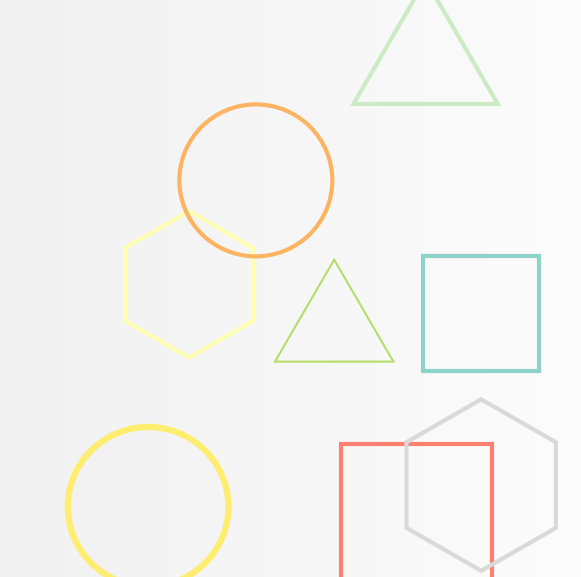[{"shape": "square", "thickness": 2, "radius": 0.5, "center": [0.828, 0.456]}, {"shape": "hexagon", "thickness": 2, "radius": 0.63, "center": [0.325, 0.507]}, {"shape": "square", "thickness": 2, "radius": 0.65, "center": [0.717, 0.101]}, {"shape": "circle", "thickness": 2, "radius": 0.66, "center": [0.44, 0.687]}, {"shape": "triangle", "thickness": 1, "radius": 0.59, "center": [0.575, 0.432]}, {"shape": "hexagon", "thickness": 2, "radius": 0.74, "center": [0.828, 0.159]}, {"shape": "triangle", "thickness": 2, "radius": 0.72, "center": [0.732, 0.891]}, {"shape": "circle", "thickness": 3, "radius": 0.69, "center": [0.255, 0.122]}]